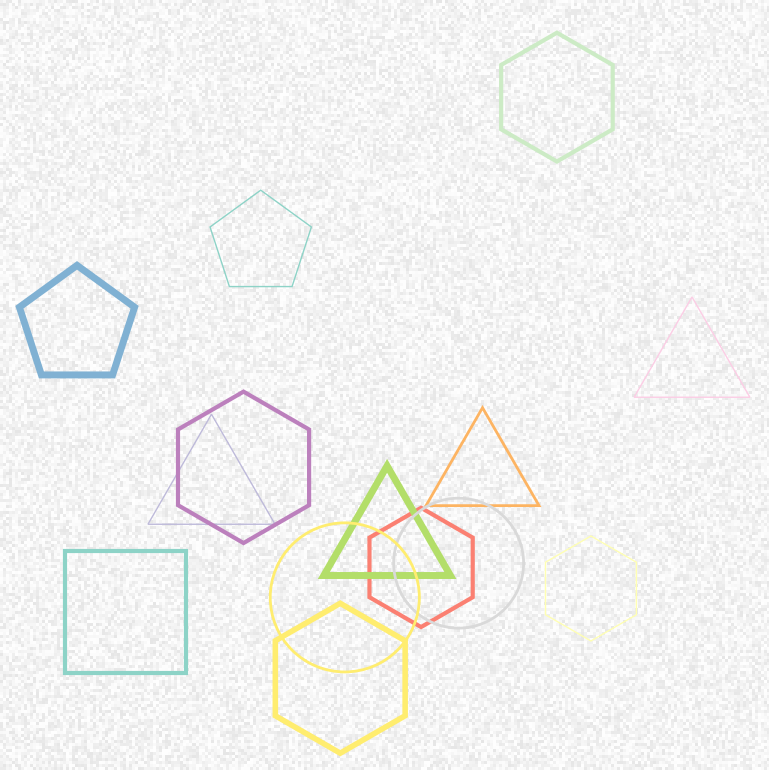[{"shape": "pentagon", "thickness": 0.5, "radius": 0.35, "center": [0.339, 0.684]}, {"shape": "square", "thickness": 1.5, "radius": 0.39, "center": [0.163, 0.205]}, {"shape": "hexagon", "thickness": 0.5, "radius": 0.34, "center": [0.767, 0.236]}, {"shape": "triangle", "thickness": 0.5, "radius": 0.48, "center": [0.275, 0.367]}, {"shape": "hexagon", "thickness": 1.5, "radius": 0.39, "center": [0.547, 0.263]}, {"shape": "pentagon", "thickness": 2.5, "radius": 0.39, "center": [0.1, 0.577]}, {"shape": "triangle", "thickness": 1, "radius": 0.42, "center": [0.627, 0.386]}, {"shape": "triangle", "thickness": 2.5, "radius": 0.47, "center": [0.503, 0.3]}, {"shape": "triangle", "thickness": 0.5, "radius": 0.43, "center": [0.899, 0.528]}, {"shape": "circle", "thickness": 1, "radius": 0.42, "center": [0.596, 0.269]}, {"shape": "hexagon", "thickness": 1.5, "radius": 0.49, "center": [0.316, 0.393]}, {"shape": "hexagon", "thickness": 1.5, "radius": 0.42, "center": [0.723, 0.874]}, {"shape": "hexagon", "thickness": 2, "radius": 0.49, "center": [0.442, 0.119]}, {"shape": "circle", "thickness": 1, "radius": 0.48, "center": [0.448, 0.224]}]